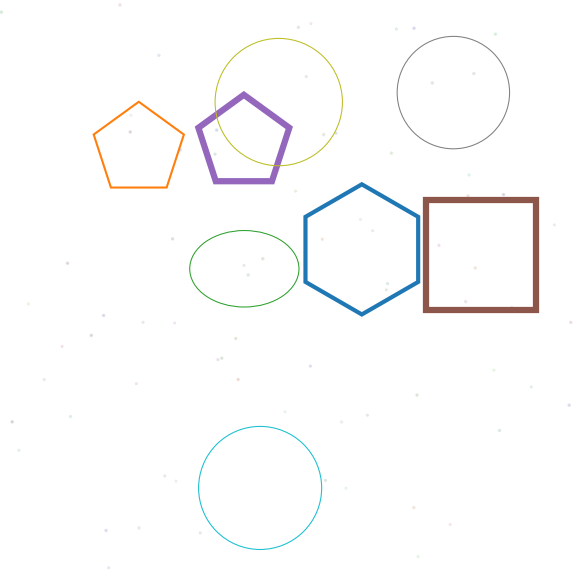[{"shape": "hexagon", "thickness": 2, "radius": 0.56, "center": [0.627, 0.567]}, {"shape": "pentagon", "thickness": 1, "radius": 0.41, "center": [0.24, 0.741]}, {"shape": "oval", "thickness": 0.5, "radius": 0.47, "center": [0.423, 0.534]}, {"shape": "pentagon", "thickness": 3, "radius": 0.41, "center": [0.422, 0.752]}, {"shape": "square", "thickness": 3, "radius": 0.47, "center": [0.833, 0.558]}, {"shape": "circle", "thickness": 0.5, "radius": 0.49, "center": [0.785, 0.839]}, {"shape": "circle", "thickness": 0.5, "radius": 0.55, "center": [0.483, 0.822]}, {"shape": "circle", "thickness": 0.5, "radius": 0.53, "center": [0.45, 0.154]}]